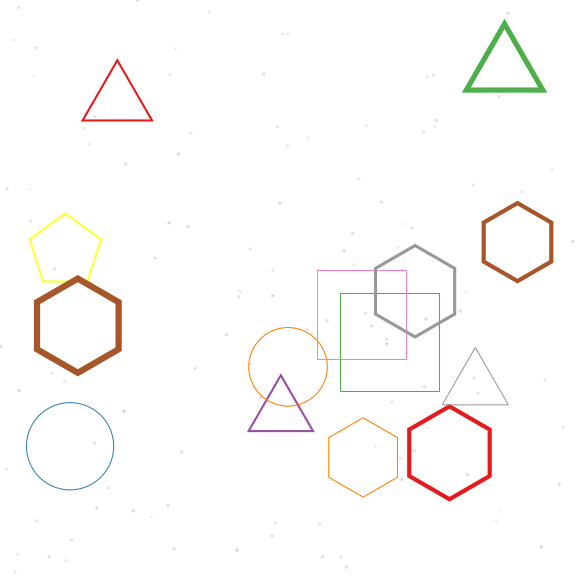[{"shape": "hexagon", "thickness": 2, "radius": 0.4, "center": [0.778, 0.215]}, {"shape": "triangle", "thickness": 1, "radius": 0.35, "center": [0.203, 0.825]}, {"shape": "circle", "thickness": 0.5, "radius": 0.38, "center": [0.121, 0.226]}, {"shape": "square", "thickness": 0.5, "radius": 0.43, "center": [0.674, 0.407]}, {"shape": "triangle", "thickness": 2.5, "radius": 0.38, "center": [0.874, 0.881]}, {"shape": "triangle", "thickness": 1, "radius": 0.32, "center": [0.486, 0.285]}, {"shape": "hexagon", "thickness": 0.5, "radius": 0.34, "center": [0.629, 0.207]}, {"shape": "circle", "thickness": 0.5, "radius": 0.34, "center": [0.499, 0.364]}, {"shape": "pentagon", "thickness": 1, "radius": 0.33, "center": [0.113, 0.564]}, {"shape": "hexagon", "thickness": 2, "radius": 0.34, "center": [0.896, 0.58]}, {"shape": "hexagon", "thickness": 3, "radius": 0.41, "center": [0.135, 0.435]}, {"shape": "square", "thickness": 0.5, "radius": 0.38, "center": [0.626, 0.455]}, {"shape": "triangle", "thickness": 0.5, "radius": 0.33, "center": [0.823, 0.331]}, {"shape": "hexagon", "thickness": 1.5, "radius": 0.4, "center": [0.719, 0.495]}]